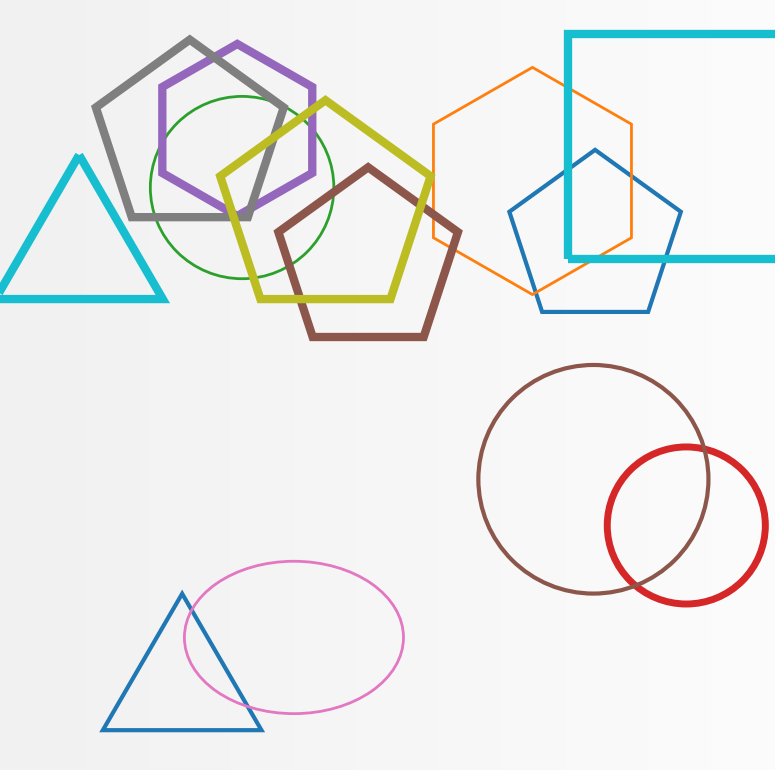[{"shape": "pentagon", "thickness": 1.5, "radius": 0.58, "center": [0.768, 0.689]}, {"shape": "triangle", "thickness": 1.5, "radius": 0.59, "center": [0.235, 0.111]}, {"shape": "hexagon", "thickness": 1, "radius": 0.74, "center": [0.687, 0.765]}, {"shape": "circle", "thickness": 1, "radius": 0.59, "center": [0.312, 0.756]}, {"shape": "circle", "thickness": 2.5, "radius": 0.51, "center": [0.886, 0.318]}, {"shape": "hexagon", "thickness": 3, "radius": 0.56, "center": [0.306, 0.831]}, {"shape": "pentagon", "thickness": 3, "radius": 0.61, "center": [0.475, 0.661]}, {"shape": "circle", "thickness": 1.5, "radius": 0.74, "center": [0.766, 0.378]}, {"shape": "oval", "thickness": 1, "radius": 0.71, "center": [0.379, 0.172]}, {"shape": "pentagon", "thickness": 3, "radius": 0.64, "center": [0.245, 0.821]}, {"shape": "pentagon", "thickness": 3, "radius": 0.71, "center": [0.42, 0.727]}, {"shape": "square", "thickness": 3, "radius": 0.73, "center": [0.879, 0.81]}, {"shape": "triangle", "thickness": 3, "radius": 0.62, "center": [0.102, 0.674]}]